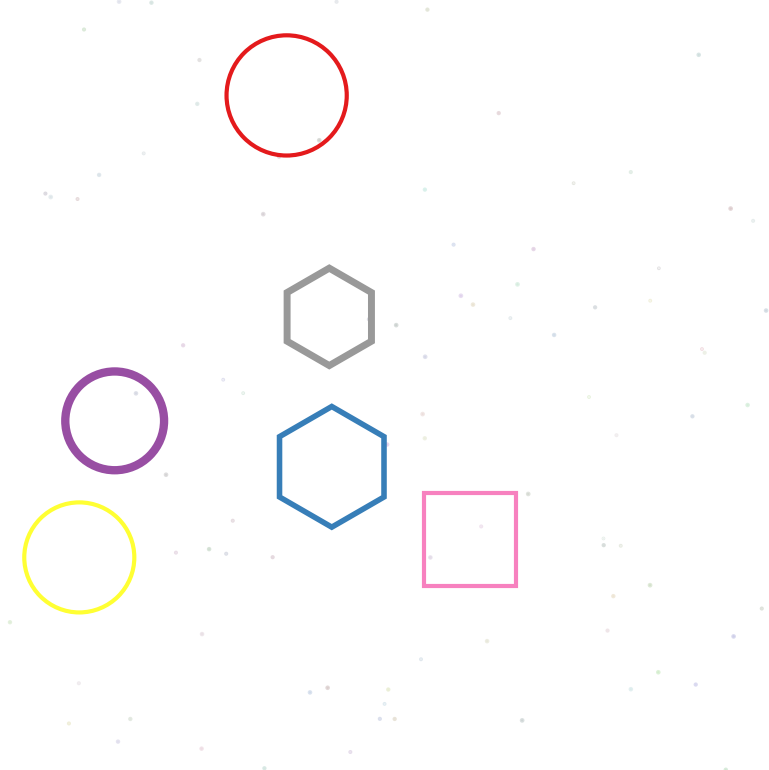[{"shape": "circle", "thickness": 1.5, "radius": 0.39, "center": [0.372, 0.876]}, {"shape": "hexagon", "thickness": 2, "radius": 0.39, "center": [0.431, 0.394]}, {"shape": "circle", "thickness": 3, "radius": 0.32, "center": [0.149, 0.453]}, {"shape": "circle", "thickness": 1.5, "radius": 0.36, "center": [0.103, 0.276]}, {"shape": "square", "thickness": 1.5, "radius": 0.3, "center": [0.61, 0.299]}, {"shape": "hexagon", "thickness": 2.5, "radius": 0.32, "center": [0.428, 0.588]}]